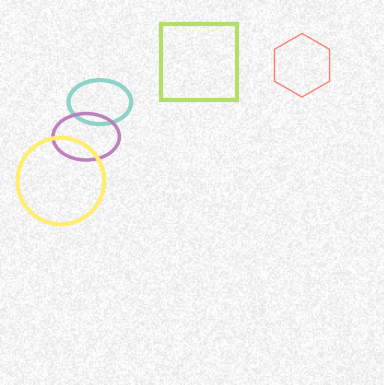[{"shape": "oval", "thickness": 3, "radius": 0.41, "center": [0.259, 0.735]}, {"shape": "hexagon", "thickness": 1, "radius": 0.41, "center": [0.784, 0.83]}, {"shape": "square", "thickness": 3, "radius": 0.5, "center": [0.517, 0.839]}, {"shape": "oval", "thickness": 2.5, "radius": 0.43, "center": [0.224, 0.645]}, {"shape": "circle", "thickness": 3, "radius": 0.56, "center": [0.158, 0.53]}]